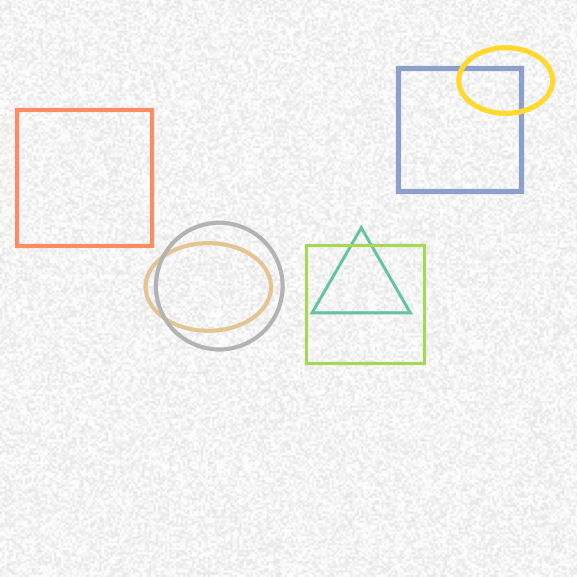[{"shape": "triangle", "thickness": 1.5, "radius": 0.49, "center": [0.626, 0.507]}, {"shape": "square", "thickness": 2, "radius": 0.59, "center": [0.146, 0.69]}, {"shape": "square", "thickness": 2.5, "radius": 0.53, "center": [0.795, 0.774]}, {"shape": "square", "thickness": 1.5, "radius": 0.51, "center": [0.632, 0.473]}, {"shape": "oval", "thickness": 2.5, "radius": 0.41, "center": [0.876, 0.86]}, {"shape": "oval", "thickness": 2, "radius": 0.54, "center": [0.361, 0.502]}, {"shape": "circle", "thickness": 2, "radius": 0.55, "center": [0.38, 0.504]}]